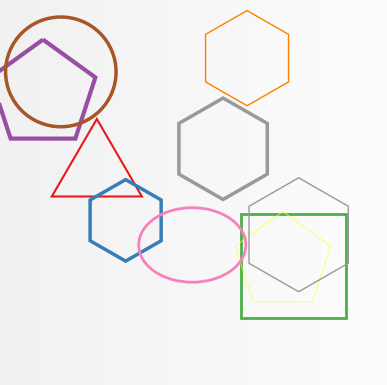[{"shape": "triangle", "thickness": 1.5, "radius": 0.67, "center": [0.25, 0.557]}, {"shape": "hexagon", "thickness": 2.5, "radius": 0.53, "center": [0.324, 0.428]}, {"shape": "square", "thickness": 2, "radius": 0.68, "center": [0.757, 0.309]}, {"shape": "pentagon", "thickness": 3, "radius": 0.71, "center": [0.111, 0.755]}, {"shape": "hexagon", "thickness": 1, "radius": 0.62, "center": [0.638, 0.849]}, {"shape": "pentagon", "thickness": 0.5, "radius": 0.65, "center": [0.73, 0.321]}, {"shape": "circle", "thickness": 2.5, "radius": 0.71, "center": [0.157, 0.813]}, {"shape": "oval", "thickness": 2, "radius": 0.69, "center": [0.496, 0.364]}, {"shape": "hexagon", "thickness": 2.5, "radius": 0.66, "center": [0.576, 0.614]}, {"shape": "hexagon", "thickness": 1, "radius": 0.74, "center": [0.771, 0.39]}]